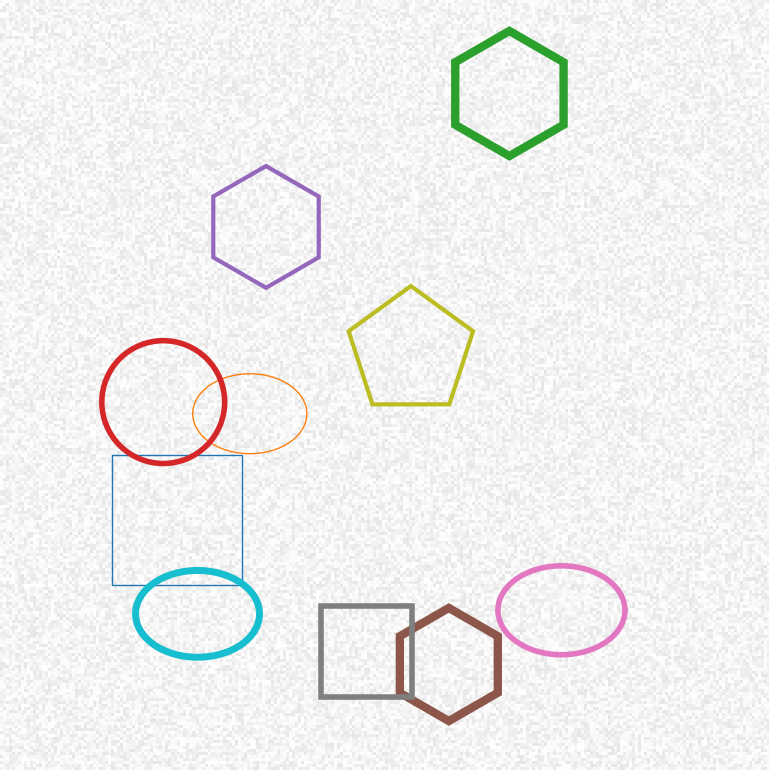[{"shape": "square", "thickness": 0.5, "radius": 0.42, "center": [0.23, 0.324]}, {"shape": "oval", "thickness": 0.5, "radius": 0.37, "center": [0.324, 0.463]}, {"shape": "hexagon", "thickness": 3, "radius": 0.41, "center": [0.662, 0.879]}, {"shape": "circle", "thickness": 2, "radius": 0.4, "center": [0.212, 0.478]}, {"shape": "hexagon", "thickness": 1.5, "radius": 0.4, "center": [0.345, 0.705]}, {"shape": "hexagon", "thickness": 3, "radius": 0.37, "center": [0.583, 0.137]}, {"shape": "oval", "thickness": 2, "radius": 0.41, "center": [0.729, 0.207]}, {"shape": "square", "thickness": 2, "radius": 0.3, "center": [0.476, 0.154]}, {"shape": "pentagon", "thickness": 1.5, "radius": 0.42, "center": [0.534, 0.544]}, {"shape": "oval", "thickness": 2.5, "radius": 0.4, "center": [0.257, 0.203]}]